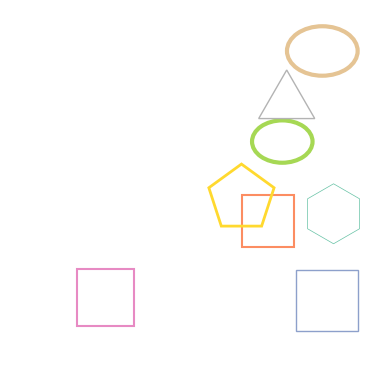[{"shape": "hexagon", "thickness": 0.5, "radius": 0.39, "center": [0.866, 0.445]}, {"shape": "square", "thickness": 1.5, "radius": 0.34, "center": [0.696, 0.426]}, {"shape": "square", "thickness": 1, "radius": 0.4, "center": [0.849, 0.22]}, {"shape": "square", "thickness": 1.5, "radius": 0.37, "center": [0.274, 0.227]}, {"shape": "oval", "thickness": 3, "radius": 0.39, "center": [0.733, 0.632]}, {"shape": "pentagon", "thickness": 2, "radius": 0.45, "center": [0.627, 0.485]}, {"shape": "oval", "thickness": 3, "radius": 0.46, "center": [0.837, 0.868]}, {"shape": "triangle", "thickness": 1, "radius": 0.42, "center": [0.745, 0.734]}]